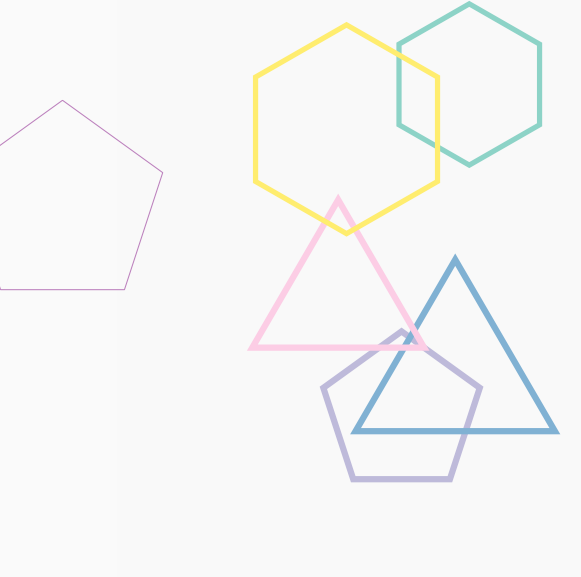[{"shape": "hexagon", "thickness": 2.5, "radius": 0.7, "center": [0.807, 0.853]}, {"shape": "pentagon", "thickness": 3, "radius": 0.71, "center": [0.691, 0.284]}, {"shape": "triangle", "thickness": 3, "radius": 0.99, "center": [0.783, 0.351]}, {"shape": "triangle", "thickness": 3, "radius": 0.85, "center": [0.582, 0.482]}, {"shape": "pentagon", "thickness": 0.5, "radius": 0.91, "center": [0.108, 0.644]}, {"shape": "hexagon", "thickness": 2.5, "radius": 0.9, "center": [0.596, 0.775]}]